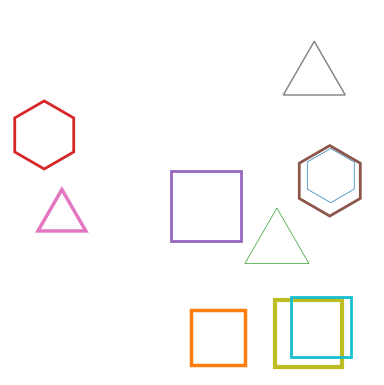[{"shape": "hexagon", "thickness": 0.5, "radius": 0.35, "center": [0.859, 0.544]}, {"shape": "square", "thickness": 2.5, "radius": 0.35, "center": [0.567, 0.123]}, {"shape": "triangle", "thickness": 0.5, "radius": 0.48, "center": [0.719, 0.363]}, {"shape": "hexagon", "thickness": 2, "radius": 0.44, "center": [0.115, 0.649]}, {"shape": "square", "thickness": 2, "radius": 0.45, "center": [0.536, 0.466]}, {"shape": "hexagon", "thickness": 2, "radius": 0.46, "center": [0.857, 0.53]}, {"shape": "triangle", "thickness": 2.5, "radius": 0.36, "center": [0.161, 0.436]}, {"shape": "triangle", "thickness": 1, "radius": 0.46, "center": [0.816, 0.8]}, {"shape": "square", "thickness": 3, "radius": 0.44, "center": [0.802, 0.134]}, {"shape": "square", "thickness": 2, "radius": 0.39, "center": [0.833, 0.151]}]